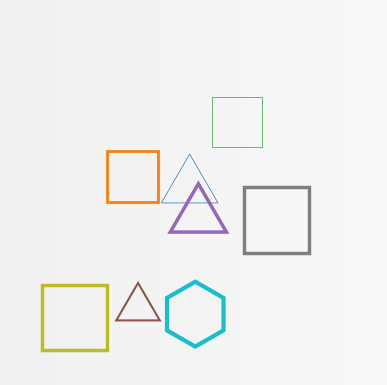[{"shape": "triangle", "thickness": 0.5, "radius": 0.42, "center": [0.489, 0.515]}, {"shape": "square", "thickness": 2, "radius": 0.33, "center": [0.341, 0.542]}, {"shape": "square", "thickness": 0.5, "radius": 0.32, "center": [0.611, 0.684]}, {"shape": "triangle", "thickness": 2.5, "radius": 0.42, "center": [0.512, 0.439]}, {"shape": "triangle", "thickness": 1.5, "radius": 0.32, "center": [0.356, 0.2]}, {"shape": "square", "thickness": 2.5, "radius": 0.42, "center": [0.714, 0.429]}, {"shape": "square", "thickness": 2.5, "radius": 0.42, "center": [0.193, 0.175]}, {"shape": "hexagon", "thickness": 3, "radius": 0.42, "center": [0.504, 0.184]}]